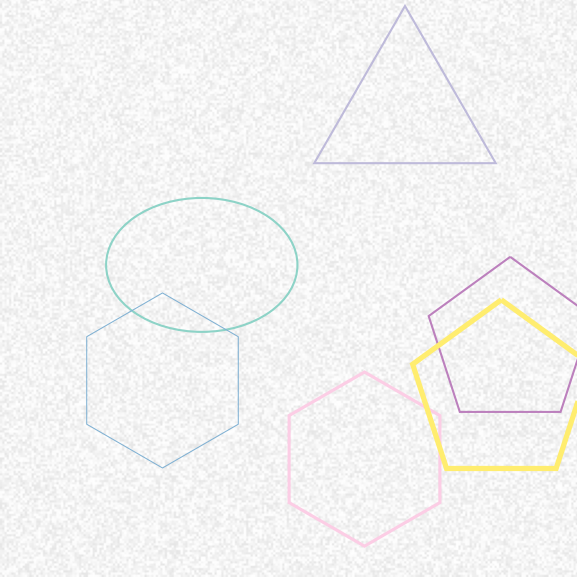[{"shape": "oval", "thickness": 1, "radius": 0.83, "center": [0.349, 0.54]}, {"shape": "triangle", "thickness": 1, "radius": 0.91, "center": [0.701, 0.807]}, {"shape": "hexagon", "thickness": 0.5, "radius": 0.76, "center": [0.281, 0.34]}, {"shape": "hexagon", "thickness": 1.5, "radius": 0.75, "center": [0.631, 0.204]}, {"shape": "pentagon", "thickness": 1, "radius": 0.74, "center": [0.883, 0.406]}, {"shape": "pentagon", "thickness": 2.5, "radius": 0.81, "center": [0.868, 0.319]}]